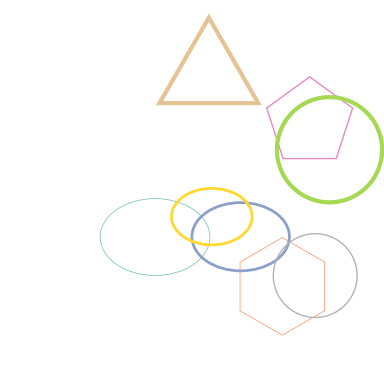[{"shape": "oval", "thickness": 0.5, "radius": 0.71, "center": [0.403, 0.384]}, {"shape": "hexagon", "thickness": 0.5, "radius": 0.63, "center": [0.733, 0.256]}, {"shape": "oval", "thickness": 2, "radius": 0.63, "center": [0.625, 0.385]}, {"shape": "pentagon", "thickness": 1, "radius": 0.59, "center": [0.804, 0.683]}, {"shape": "circle", "thickness": 3, "radius": 0.68, "center": [0.856, 0.611]}, {"shape": "oval", "thickness": 2, "radius": 0.52, "center": [0.55, 0.437]}, {"shape": "triangle", "thickness": 3, "radius": 0.74, "center": [0.543, 0.806]}, {"shape": "circle", "thickness": 1, "radius": 0.54, "center": [0.819, 0.284]}]